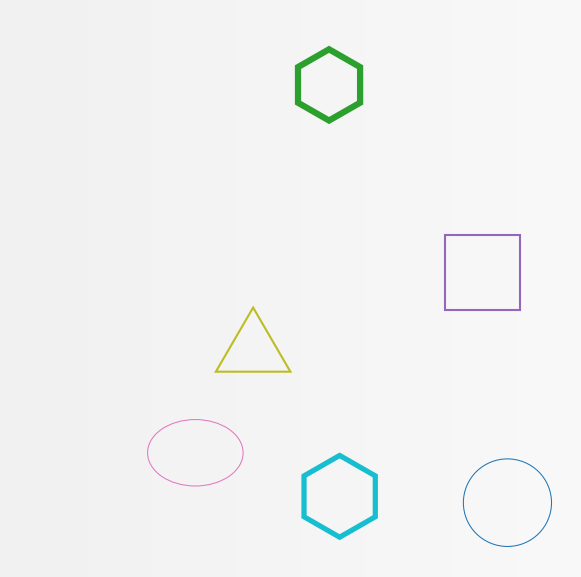[{"shape": "circle", "thickness": 0.5, "radius": 0.38, "center": [0.873, 0.129]}, {"shape": "hexagon", "thickness": 3, "radius": 0.31, "center": [0.566, 0.852]}, {"shape": "square", "thickness": 1, "radius": 0.32, "center": [0.83, 0.527]}, {"shape": "oval", "thickness": 0.5, "radius": 0.41, "center": [0.336, 0.215]}, {"shape": "triangle", "thickness": 1, "radius": 0.37, "center": [0.435, 0.393]}, {"shape": "hexagon", "thickness": 2.5, "radius": 0.35, "center": [0.584, 0.14]}]